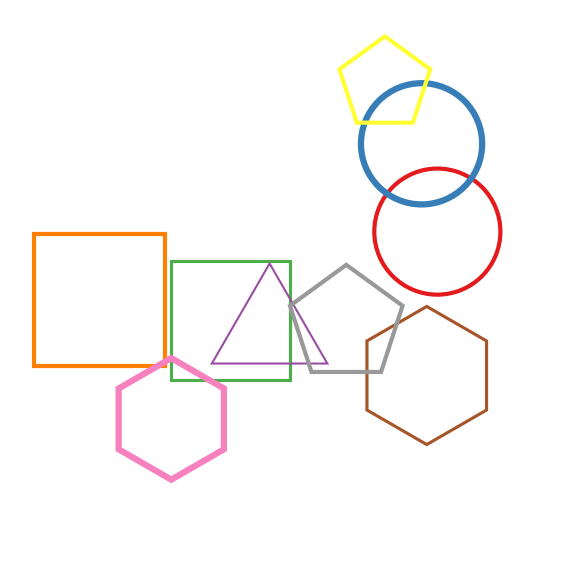[{"shape": "circle", "thickness": 2, "radius": 0.55, "center": [0.757, 0.598]}, {"shape": "circle", "thickness": 3, "radius": 0.52, "center": [0.73, 0.75]}, {"shape": "square", "thickness": 1.5, "radius": 0.51, "center": [0.399, 0.444]}, {"shape": "triangle", "thickness": 1, "radius": 0.58, "center": [0.467, 0.427]}, {"shape": "square", "thickness": 2, "radius": 0.57, "center": [0.172, 0.479]}, {"shape": "pentagon", "thickness": 2, "radius": 0.41, "center": [0.666, 0.854]}, {"shape": "hexagon", "thickness": 1.5, "radius": 0.6, "center": [0.739, 0.349]}, {"shape": "hexagon", "thickness": 3, "radius": 0.53, "center": [0.297, 0.274]}, {"shape": "pentagon", "thickness": 2, "radius": 0.51, "center": [0.6, 0.438]}]